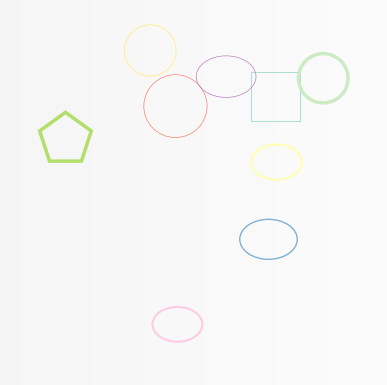[{"shape": "square", "thickness": 0.5, "radius": 0.32, "center": [0.712, 0.749]}, {"shape": "oval", "thickness": 1.5, "radius": 0.33, "center": [0.714, 0.579]}, {"shape": "circle", "thickness": 0.5, "radius": 0.41, "center": [0.453, 0.724]}, {"shape": "oval", "thickness": 1, "radius": 0.37, "center": [0.693, 0.378]}, {"shape": "pentagon", "thickness": 2.5, "radius": 0.35, "center": [0.169, 0.638]}, {"shape": "oval", "thickness": 1.5, "radius": 0.32, "center": [0.458, 0.158]}, {"shape": "oval", "thickness": 0.5, "radius": 0.39, "center": [0.584, 0.801]}, {"shape": "circle", "thickness": 2.5, "radius": 0.32, "center": [0.834, 0.797]}, {"shape": "circle", "thickness": 0.5, "radius": 0.33, "center": [0.388, 0.869]}]